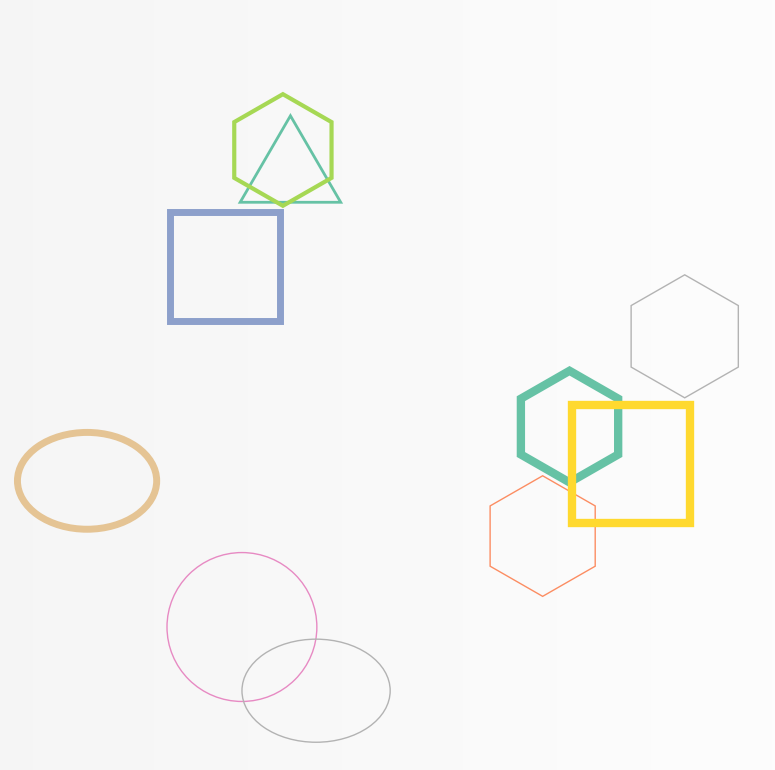[{"shape": "hexagon", "thickness": 3, "radius": 0.36, "center": [0.735, 0.446]}, {"shape": "triangle", "thickness": 1, "radius": 0.37, "center": [0.375, 0.775]}, {"shape": "hexagon", "thickness": 0.5, "radius": 0.39, "center": [0.7, 0.304]}, {"shape": "square", "thickness": 2.5, "radius": 0.35, "center": [0.29, 0.654]}, {"shape": "circle", "thickness": 0.5, "radius": 0.48, "center": [0.312, 0.186]}, {"shape": "hexagon", "thickness": 1.5, "radius": 0.36, "center": [0.365, 0.805]}, {"shape": "square", "thickness": 3, "radius": 0.38, "center": [0.814, 0.397]}, {"shape": "oval", "thickness": 2.5, "radius": 0.45, "center": [0.112, 0.376]}, {"shape": "hexagon", "thickness": 0.5, "radius": 0.4, "center": [0.884, 0.563]}, {"shape": "oval", "thickness": 0.5, "radius": 0.48, "center": [0.408, 0.103]}]